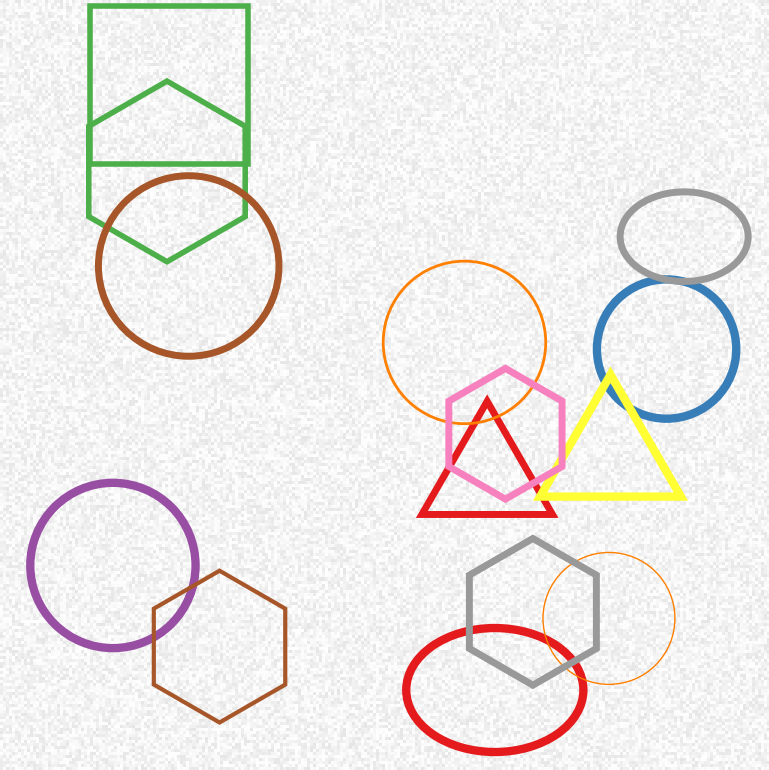[{"shape": "oval", "thickness": 3, "radius": 0.58, "center": [0.643, 0.104]}, {"shape": "triangle", "thickness": 2.5, "radius": 0.49, "center": [0.633, 0.381]}, {"shape": "circle", "thickness": 3, "radius": 0.45, "center": [0.866, 0.547]}, {"shape": "hexagon", "thickness": 2, "radius": 0.59, "center": [0.217, 0.777]}, {"shape": "square", "thickness": 2, "radius": 0.51, "center": [0.22, 0.89]}, {"shape": "circle", "thickness": 3, "radius": 0.54, "center": [0.147, 0.266]}, {"shape": "circle", "thickness": 1, "radius": 0.53, "center": [0.603, 0.555]}, {"shape": "circle", "thickness": 0.5, "radius": 0.43, "center": [0.791, 0.197]}, {"shape": "triangle", "thickness": 3, "radius": 0.53, "center": [0.793, 0.408]}, {"shape": "hexagon", "thickness": 1.5, "radius": 0.49, "center": [0.285, 0.16]}, {"shape": "circle", "thickness": 2.5, "radius": 0.59, "center": [0.245, 0.655]}, {"shape": "hexagon", "thickness": 2.5, "radius": 0.42, "center": [0.656, 0.437]}, {"shape": "hexagon", "thickness": 2.5, "radius": 0.48, "center": [0.692, 0.205]}, {"shape": "oval", "thickness": 2.5, "radius": 0.42, "center": [0.888, 0.693]}]